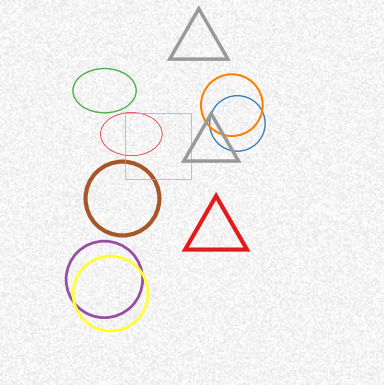[{"shape": "oval", "thickness": 0.5, "radius": 0.4, "center": [0.341, 0.652]}, {"shape": "triangle", "thickness": 3, "radius": 0.46, "center": [0.561, 0.398]}, {"shape": "circle", "thickness": 1, "radius": 0.36, "center": [0.616, 0.679]}, {"shape": "oval", "thickness": 1, "radius": 0.41, "center": [0.272, 0.765]}, {"shape": "circle", "thickness": 2, "radius": 0.5, "center": [0.271, 0.274]}, {"shape": "circle", "thickness": 1.5, "radius": 0.4, "center": [0.602, 0.727]}, {"shape": "circle", "thickness": 2, "radius": 0.49, "center": [0.287, 0.237]}, {"shape": "circle", "thickness": 3, "radius": 0.48, "center": [0.318, 0.484]}, {"shape": "square", "thickness": 0.5, "radius": 0.43, "center": [0.41, 0.621]}, {"shape": "triangle", "thickness": 2.5, "radius": 0.41, "center": [0.549, 0.623]}, {"shape": "triangle", "thickness": 2.5, "radius": 0.44, "center": [0.516, 0.89]}]